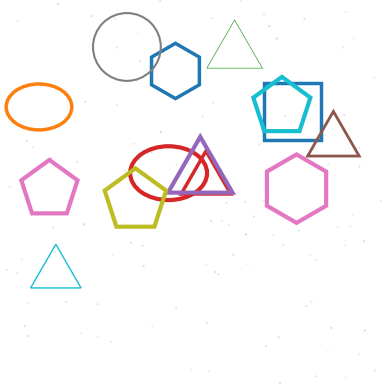[{"shape": "square", "thickness": 2.5, "radius": 0.37, "center": [0.76, 0.71]}, {"shape": "hexagon", "thickness": 2.5, "radius": 0.36, "center": [0.456, 0.816]}, {"shape": "oval", "thickness": 2.5, "radius": 0.43, "center": [0.101, 0.722]}, {"shape": "triangle", "thickness": 0.5, "radius": 0.42, "center": [0.609, 0.865]}, {"shape": "triangle", "thickness": 2.5, "radius": 0.37, "center": [0.535, 0.533]}, {"shape": "oval", "thickness": 3, "radius": 0.5, "center": [0.438, 0.55]}, {"shape": "triangle", "thickness": 3, "radius": 0.48, "center": [0.52, 0.548]}, {"shape": "triangle", "thickness": 2, "radius": 0.39, "center": [0.866, 0.633]}, {"shape": "hexagon", "thickness": 3, "radius": 0.44, "center": [0.77, 0.51]}, {"shape": "pentagon", "thickness": 3, "radius": 0.38, "center": [0.128, 0.508]}, {"shape": "circle", "thickness": 1.5, "radius": 0.44, "center": [0.33, 0.878]}, {"shape": "pentagon", "thickness": 3, "radius": 0.42, "center": [0.352, 0.479]}, {"shape": "pentagon", "thickness": 3, "radius": 0.39, "center": [0.732, 0.722]}, {"shape": "triangle", "thickness": 1, "radius": 0.38, "center": [0.145, 0.29]}]